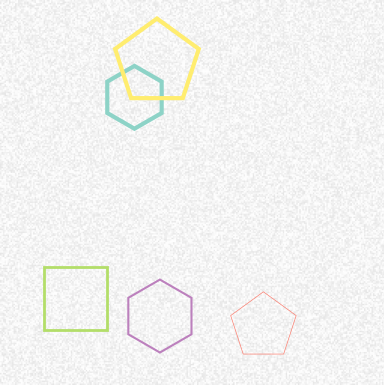[{"shape": "hexagon", "thickness": 3, "radius": 0.41, "center": [0.349, 0.747]}, {"shape": "pentagon", "thickness": 0.5, "radius": 0.45, "center": [0.684, 0.153]}, {"shape": "square", "thickness": 2, "radius": 0.41, "center": [0.196, 0.224]}, {"shape": "hexagon", "thickness": 1.5, "radius": 0.47, "center": [0.415, 0.179]}, {"shape": "pentagon", "thickness": 3, "radius": 0.57, "center": [0.408, 0.838]}]